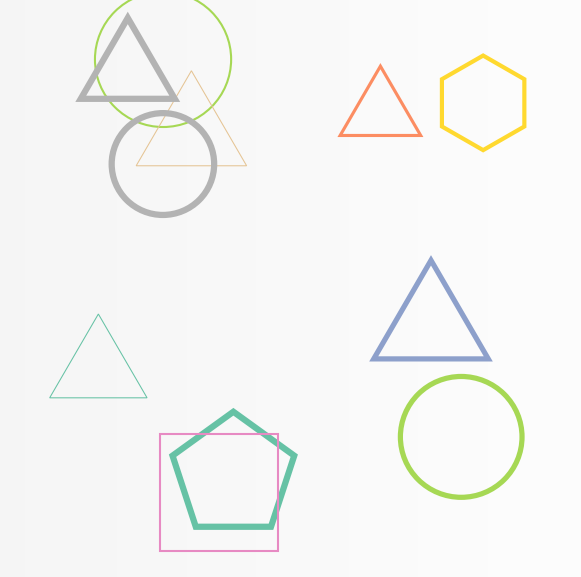[{"shape": "pentagon", "thickness": 3, "radius": 0.55, "center": [0.402, 0.176]}, {"shape": "triangle", "thickness": 0.5, "radius": 0.48, "center": [0.169, 0.359]}, {"shape": "triangle", "thickness": 1.5, "radius": 0.4, "center": [0.654, 0.805]}, {"shape": "triangle", "thickness": 2.5, "radius": 0.57, "center": [0.742, 0.435]}, {"shape": "square", "thickness": 1, "radius": 0.51, "center": [0.377, 0.146]}, {"shape": "circle", "thickness": 2.5, "radius": 0.52, "center": [0.793, 0.243]}, {"shape": "circle", "thickness": 1, "radius": 0.59, "center": [0.281, 0.896]}, {"shape": "hexagon", "thickness": 2, "radius": 0.41, "center": [0.831, 0.821]}, {"shape": "triangle", "thickness": 0.5, "radius": 0.55, "center": [0.329, 0.767]}, {"shape": "circle", "thickness": 3, "radius": 0.44, "center": [0.28, 0.715]}, {"shape": "triangle", "thickness": 3, "radius": 0.47, "center": [0.22, 0.875]}]